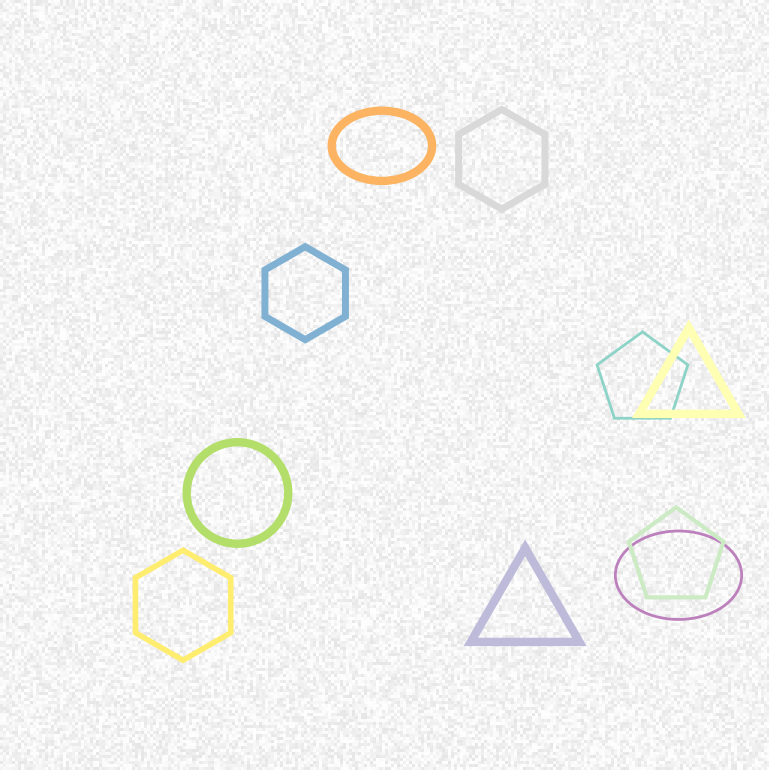[{"shape": "pentagon", "thickness": 1, "radius": 0.31, "center": [0.834, 0.507]}, {"shape": "triangle", "thickness": 3, "radius": 0.37, "center": [0.895, 0.5]}, {"shape": "triangle", "thickness": 3, "radius": 0.41, "center": [0.682, 0.207]}, {"shape": "hexagon", "thickness": 2.5, "radius": 0.3, "center": [0.396, 0.619]}, {"shape": "oval", "thickness": 3, "radius": 0.33, "center": [0.496, 0.811]}, {"shape": "circle", "thickness": 3, "radius": 0.33, "center": [0.308, 0.36]}, {"shape": "hexagon", "thickness": 2.5, "radius": 0.32, "center": [0.652, 0.793]}, {"shape": "oval", "thickness": 1, "radius": 0.41, "center": [0.881, 0.253]}, {"shape": "pentagon", "thickness": 1.5, "radius": 0.32, "center": [0.878, 0.277]}, {"shape": "hexagon", "thickness": 2, "radius": 0.36, "center": [0.238, 0.214]}]